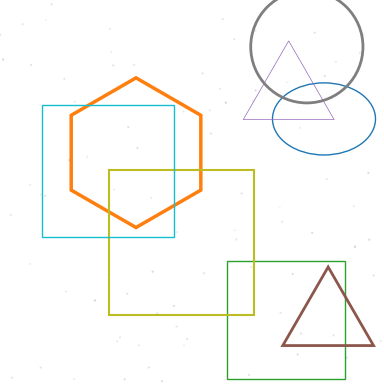[{"shape": "oval", "thickness": 1, "radius": 0.67, "center": [0.842, 0.691]}, {"shape": "hexagon", "thickness": 2.5, "radius": 0.97, "center": [0.353, 0.603]}, {"shape": "square", "thickness": 1, "radius": 0.77, "center": [0.743, 0.17]}, {"shape": "triangle", "thickness": 0.5, "radius": 0.68, "center": [0.75, 0.757]}, {"shape": "triangle", "thickness": 2, "radius": 0.68, "center": [0.852, 0.17]}, {"shape": "circle", "thickness": 2, "radius": 0.73, "center": [0.797, 0.878]}, {"shape": "square", "thickness": 1.5, "radius": 0.94, "center": [0.472, 0.37]}, {"shape": "square", "thickness": 1, "radius": 0.86, "center": [0.281, 0.556]}]